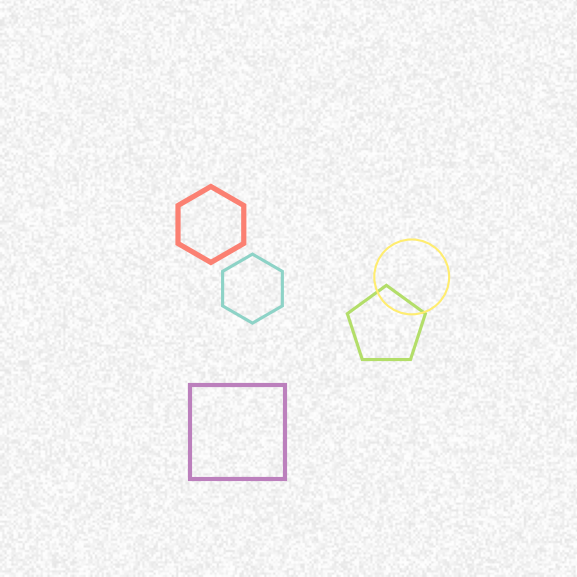[{"shape": "hexagon", "thickness": 1.5, "radius": 0.3, "center": [0.437, 0.499]}, {"shape": "hexagon", "thickness": 2.5, "radius": 0.33, "center": [0.365, 0.61]}, {"shape": "pentagon", "thickness": 1.5, "radius": 0.36, "center": [0.669, 0.434]}, {"shape": "square", "thickness": 2, "radius": 0.41, "center": [0.411, 0.251]}, {"shape": "circle", "thickness": 1, "radius": 0.32, "center": [0.713, 0.52]}]